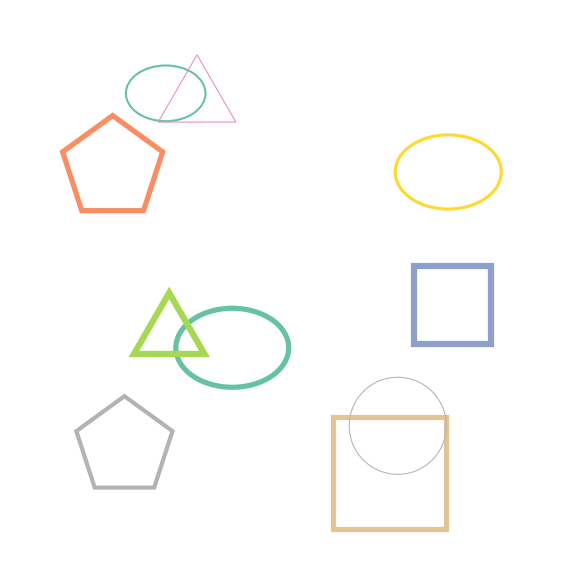[{"shape": "oval", "thickness": 2.5, "radius": 0.49, "center": [0.402, 0.397]}, {"shape": "oval", "thickness": 1, "radius": 0.34, "center": [0.287, 0.838]}, {"shape": "pentagon", "thickness": 2.5, "radius": 0.45, "center": [0.195, 0.708]}, {"shape": "square", "thickness": 3, "radius": 0.34, "center": [0.784, 0.47]}, {"shape": "triangle", "thickness": 0.5, "radius": 0.39, "center": [0.341, 0.827]}, {"shape": "triangle", "thickness": 3, "radius": 0.35, "center": [0.293, 0.421]}, {"shape": "oval", "thickness": 1.5, "radius": 0.46, "center": [0.776, 0.701]}, {"shape": "square", "thickness": 2.5, "radius": 0.49, "center": [0.674, 0.18]}, {"shape": "pentagon", "thickness": 2, "radius": 0.44, "center": [0.215, 0.226]}, {"shape": "circle", "thickness": 0.5, "radius": 0.42, "center": [0.689, 0.262]}]